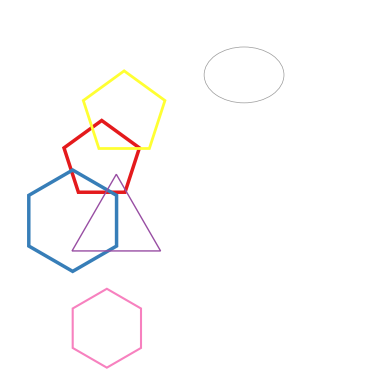[{"shape": "pentagon", "thickness": 2.5, "radius": 0.52, "center": [0.264, 0.584]}, {"shape": "hexagon", "thickness": 2.5, "radius": 0.66, "center": [0.189, 0.427]}, {"shape": "triangle", "thickness": 1, "radius": 0.66, "center": [0.302, 0.415]}, {"shape": "pentagon", "thickness": 2, "radius": 0.56, "center": [0.322, 0.704]}, {"shape": "hexagon", "thickness": 1.5, "radius": 0.51, "center": [0.278, 0.147]}, {"shape": "oval", "thickness": 0.5, "radius": 0.52, "center": [0.634, 0.805]}]